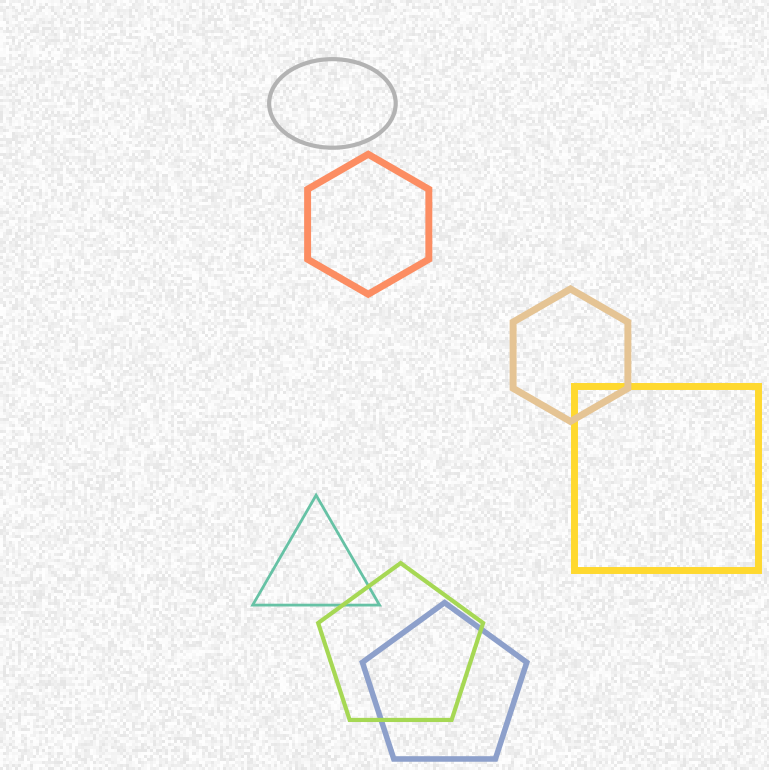[{"shape": "triangle", "thickness": 1, "radius": 0.48, "center": [0.411, 0.262]}, {"shape": "hexagon", "thickness": 2.5, "radius": 0.45, "center": [0.478, 0.709]}, {"shape": "pentagon", "thickness": 2, "radius": 0.56, "center": [0.577, 0.105]}, {"shape": "pentagon", "thickness": 1.5, "radius": 0.56, "center": [0.52, 0.156]}, {"shape": "square", "thickness": 2.5, "radius": 0.6, "center": [0.865, 0.379]}, {"shape": "hexagon", "thickness": 2.5, "radius": 0.43, "center": [0.741, 0.539]}, {"shape": "oval", "thickness": 1.5, "radius": 0.41, "center": [0.432, 0.866]}]